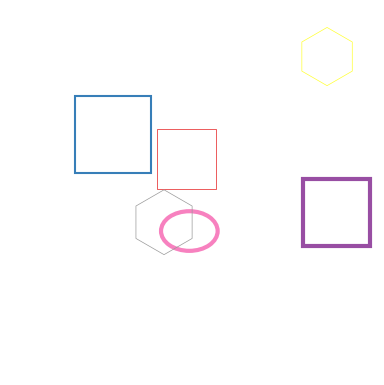[{"shape": "square", "thickness": 0.5, "radius": 0.39, "center": [0.484, 0.587]}, {"shape": "square", "thickness": 1.5, "radius": 0.5, "center": [0.293, 0.651]}, {"shape": "square", "thickness": 3, "radius": 0.43, "center": [0.875, 0.447]}, {"shape": "hexagon", "thickness": 0.5, "radius": 0.38, "center": [0.85, 0.853]}, {"shape": "oval", "thickness": 3, "radius": 0.37, "center": [0.492, 0.4]}, {"shape": "hexagon", "thickness": 0.5, "radius": 0.42, "center": [0.426, 0.423]}]